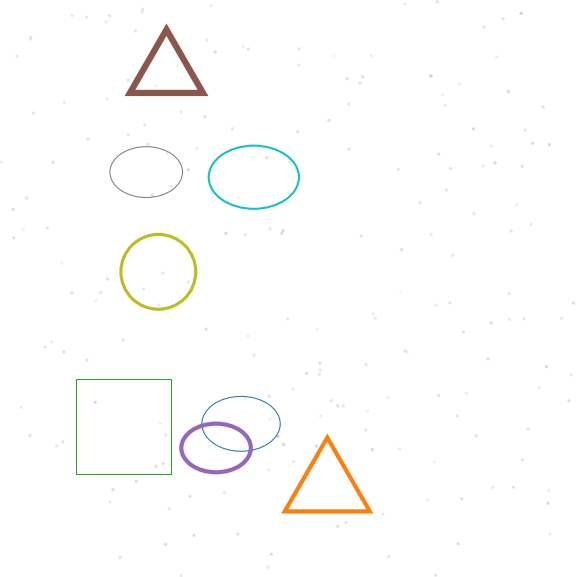[{"shape": "oval", "thickness": 0.5, "radius": 0.34, "center": [0.417, 0.265]}, {"shape": "triangle", "thickness": 2, "radius": 0.43, "center": [0.567, 0.156]}, {"shape": "square", "thickness": 0.5, "radius": 0.41, "center": [0.213, 0.261]}, {"shape": "oval", "thickness": 2, "radius": 0.3, "center": [0.374, 0.223]}, {"shape": "triangle", "thickness": 3, "radius": 0.37, "center": [0.288, 0.875]}, {"shape": "oval", "thickness": 0.5, "radius": 0.31, "center": [0.253, 0.701]}, {"shape": "circle", "thickness": 1.5, "radius": 0.32, "center": [0.274, 0.528]}, {"shape": "oval", "thickness": 1, "radius": 0.39, "center": [0.44, 0.692]}]